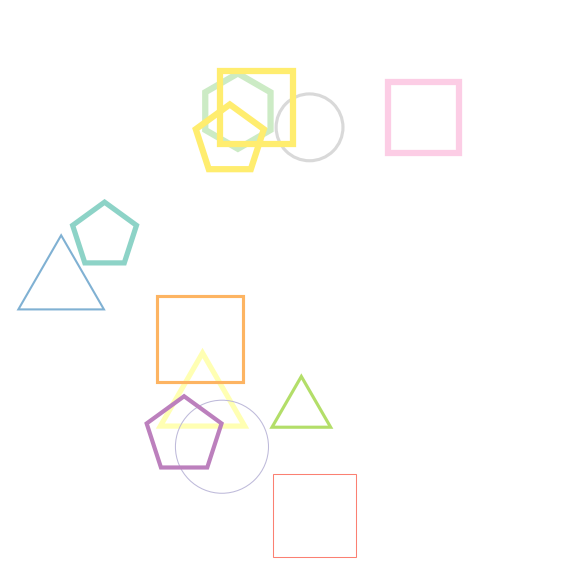[{"shape": "pentagon", "thickness": 2.5, "radius": 0.29, "center": [0.181, 0.591]}, {"shape": "triangle", "thickness": 2.5, "radius": 0.42, "center": [0.351, 0.304]}, {"shape": "circle", "thickness": 0.5, "radius": 0.4, "center": [0.384, 0.226]}, {"shape": "square", "thickness": 0.5, "radius": 0.36, "center": [0.545, 0.107]}, {"shape": "triangle", "thickness": 1, "radius": 0.43, "center": [0.106, 0.506]}, {"shape": "square", "thickness": 1.5, "radius": 0.37, "center": [0.346, 0.413]}, {"shape": "triangle", "thickness": 1.5, "radius": 0.29, "center": [0.522, 0.289]}, {"shape": "square", "thickness": 3, "radius": 0.31, "center": [0.734, 0.796]}, {"shape": "circle", "thickness": 1.5, "radius": 0.29, "center": [0.536, 0.779]}, {"shape": "pentagon", "thickness": 2, "radius": 0.34, "center": [0.319, 0.245]}, {"shape": "hexagon", "thickness": 3, "radius": 0.33, "center": [0.412, 0.807]}, {"shape": "pentagon", "thickness": 3, "radius": 0.31, "center": [0.398, 0.756]}, {"shape": "square", "thickness": 3, "radius": 0.31, "center": [0.444, 0.813]}]